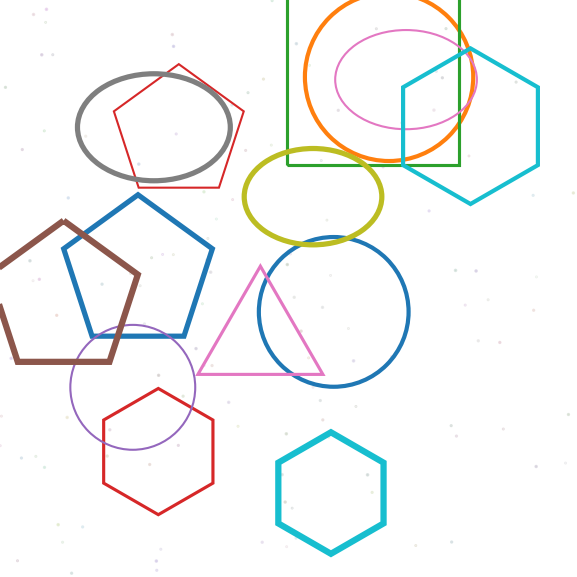[{"shape": "pentagon", "thickness": 2.5, "radius": 0.68, "center": [0.239, 0.527]}, {"shape": "circle", "thickness": 2, "radius": 0.65, "center": [0.578, 0.459]}, {"shape": "circle", "thickness": 2, "radius": 0.73, "center": [0.674, 0.866]}, {"shape": "square", "thickness": 1.5, "radius": 0.75, "center": [0.646, 0.862]}, {"shape": "pentagon", "thickness": 1, "radius": 0.59, "center": [0.31, 0.77]}, {"shape": "hexagon", "thickness": 1.5, "radius": 0.55, "center": [0.274, 0.217]}, {"shape": "circle", "thickness": 1, "radius": 0.54, "center": [0.23, 0.328]}, {"shape": "pentagon", "thickness": 3, "radius": 0.68, "center": [0.11, 0.482]}, {"shape": "oval", "thickness": 1, "radius": 0.61, "center": [0.703, 0.861]}, {"shape": "triangle", "thickness": 1.5, "radius": 0.62, "center": [0.451, 0.413]}, {"shape": "oval", "thickness": 2.5, "radius": 0.66, "center": [0.266, 0.779]}, {"shape": "oval", "thickness": 2.5, "radius": 0.6, "center": [0.542, 0.659]}, {"shape": "hexagon", "thickness": 3, "radius": 0.53, "center": [0.573, 0.145]}, {"shape": "hexagon", "thickness": 2, "radius": 0.67, "center": [0.815, 0.781]}]